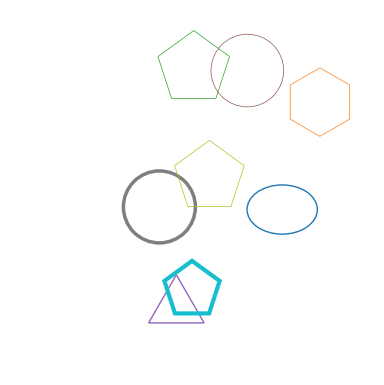[{"shape": "oval", "thickness": 1, "radius": 0.46, "center": [0.733, 0.456]}, {"shape": "hexagon", "thickness": 0.5, "radius": 0.45, "center": [0.831, 0.735]}, {"shape": "pentagon", "thickness": 0.5, "radius": 0.49, "center": [0.503, 0.823]}, {"shape": "triangle", "thickness": 1, "radius": 0.42, "center": [0.458, 0.203]}, {"shape": "circle", "thickness": 0.5, "radius": 0.47, "center": [0.642, 0.817]}, {"shape": "circle", "thickness": 2.5, "radius": 0.47, "center": [0.414, 0.463]}, {"shape": "pentagon", "thickness": 0.5, "radius": 0.48, "center": [0.544, 0.54]}, {"shape": "pentagon", "thickness": 3, "radius": 0.38, "center": [0.499, 0.247]}]